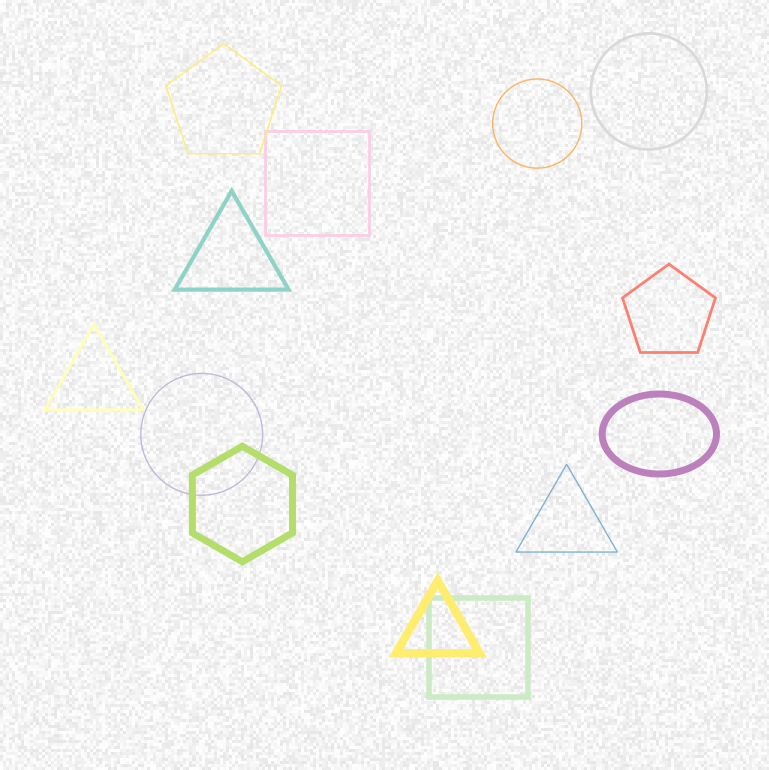[{"shape": "triangle", "thickness": 1.5, "radius": 0.43, "center": [0.301, 0.667]}, {"shape": "triangle", "thickness": 1, "radius": 0.37, "center": [0.122, 0.505]}, {"shape": "circle", "thickness": 0.5, "radius": 0.4, "center": [0.262, 0.436]}, {"shape": "pentagon", "thickness": 1, "radius": 0.32, "center": [0.869, 0.594]}, {"shape": "triangle", "thickness": 0.5, "radius": 0.38, "center": [0.736, 0.321]}, {"shape": "circle", "thickness": 0.5, "radius": 0.29, "center": [0.698, 0.84]}, {"shape": "hexagon", "thickness": 2.5, "radius": 0.38, "center": [0.315, 0.345]}, {"shape": "square", "thickness": 1, "radius": 0.34, "center": [0.412, 0.762]}, {"shape": "circle", "thickness": 1, "radius": 0.38, "center": [0.843, 0.881]}, {"shape": "oval", "thickness": 2.5, "radius": 0.37, "center": [0.856, 0.436]}, {"shape": "square", "thickness": 2, "radius": 0.32, "center": [0.621, 0.159]}, {"shape": "pentagon", "thickness": 0.5, "radius": 0.39, "center": [0.291, 0.864]}, {"shape": "triangle", "thickness": 3, "radius": 0.31, "center": [0.569, 0.183]}]